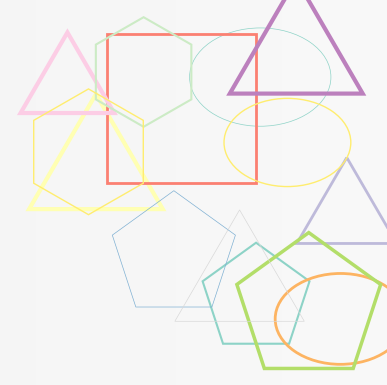[{"shape": "pentagon", "thickness": 1.5, "radius": 0.73, "center": [0.661, 0.225]}, {"shape": "oval", "thickness": 0.5, "radius": 0.91, "center": [0.672, 0.8]}, {"shape": "triangle", "thickness": 3, "radius": 1.0, "center": [0.248, 0.556]}, {"shape": "triangle", "thickness": 2, "radius": 0.74, "center": [0.895, 0.442]}, {"shape": "square", "thickness": 2, "radius": 0.96, "center": [0.469, 0.718]}, {"shape": "pentagon", "thickness": 0.5, "radius": 0.84, "center": [0.449, 0.338]}, {"shape": "oval", "thickness": 2, "radius": 0.84, "center": [0.879, 0.172]}, {"shape": "pentagon", "thickness": 2.5, "radius": 0.98, "center": [0.797, 0.201]}, {"shape": "triangle", "thickness": 3, "radius": 0.7, "center": [0.174, 0.776]}, {"shape": "triangle", "thickness": 0.5, "radius": 0.96, "center": [0.618, 0.262]}, {"shape": "triangle", "thickness": 3, "radius": 0.99, "center": [0.765, 0.856]}, {"shape": "hexagon", "thickness": 1.5, "radius": 0.71, "center": [0.371, 0.813]}, {"shape": "hexagon", "thickness": 1, "radius": 0.82, "center": [0.228, 0.606]}, {"shape": "oval", "thickness": 1, "radius": 0.82, "center": [0.742, 0.63]}]